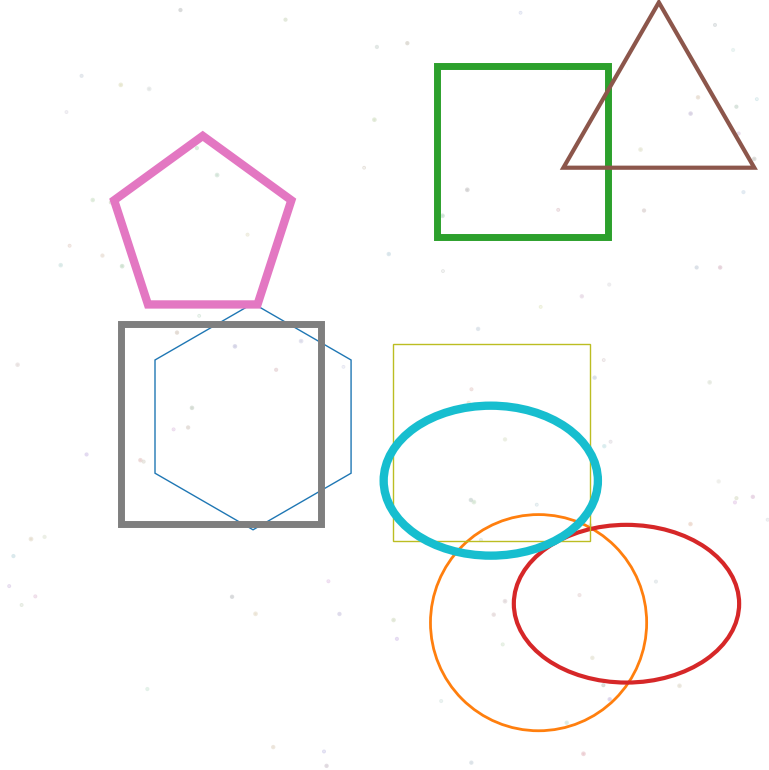[{"shape": "hexagon", "thickness": 0.5, "radius": 0.74, "center": [0.329, 0.459]}, {"shape": "circle", "thickness": 1, "radius": 0.7, "center": [0.699, 0.191]}, {"shape": "square", "thickness": 2.5, "radius": 0.55, "center": [0.679, 0.803]}, {"shape": "oval", "thickness": 1.5, "radius": 0.73, "center": [0.814, 0.216]}, {"shape": "triangle", "thickness": 1.5, "radius": 0.72, "center": [0.856, 0.854]}, {"shape": "pentagon", "thickness": 3, "radius": 0.61, "center": [0.263, 0.703]}, {"shape": "square", "thickness": 2.5, "radius": 0.65, "center": [0.287, 0.45]}, {"shape": "square", "thickness": 0.5, "radius": 0.64, "center": [0.638, 0.425]}, {"shape": "oval", "thickness": 3, "radius": 0.7, "center": [0.637, 0.376]}]